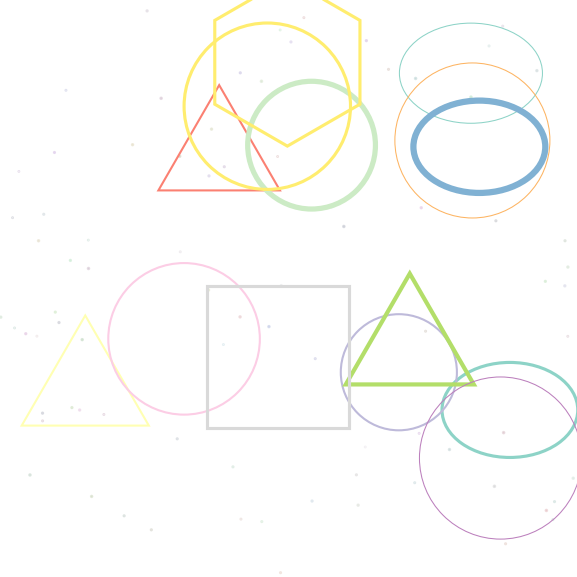[{"shape": "oval", "thickness": 0.5, "radius": 0.62, "center": [0.815, 0.872]}, {"shape": "oval", "thickness": 1.5, "radius": 0.59, "center": [0.883, 0.289]}, {"shape": "triangle", "thickness": 1, "radius": 0.64, "center": [0.148, 0.326]}, {"shape": "circle", "thickness": 1, "radius": 0.5, "center": [0.691, 0.355]}, {"shape": "triangle", "thickness": 1, "radius": 0.61, "center": [0.38, 0.73]}, {"shape": "oval", "thickness": 3, "radius": 0.57, "center": [0.83, 0.745]}, {"shape": "circle", "thickness": 0.5, "radius": 0.67, "center": [0.818, 0.756]}, {"shape": "triangle", "thickness": 2, "radius": 0.64, "center": [0.71, 0.397]}, {"shape": "circle", "thickness": 1, "radius": 0.66, "center": [0.319, 0.412]}, {"shape": "square", "thickness": 1.5, "radius": 0.62, "center": [0.482, 0.381]}, {"shape": "circle", "thickness": 0.5, "radius": 0.7, "center": [0.867, 0.206]}, {"shape": "circle", "thickness": 2.5, "radius": 0.55, "center": [0.54, 0.748]}, {"shape": "circle", "thickness": 1.5, "radius": 0.72, "center": [0.463, 0.815]}, {"shape": "hexagon", "thickness": 1.5, "radius": 0.73, "center": [0.498, 0.891]}]